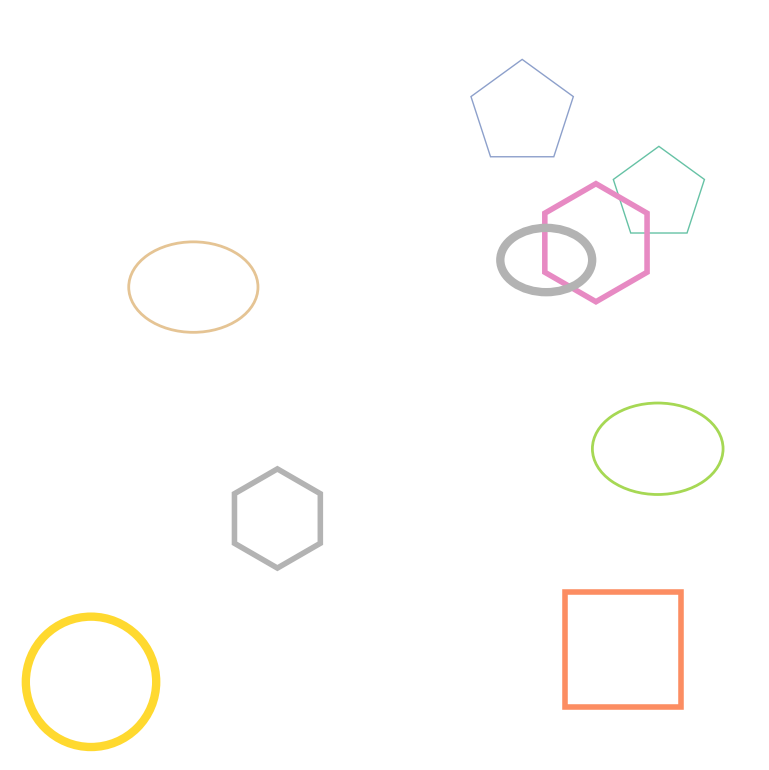[{"shape": "pentagon", "thickness": 0.5, "radius": 0.31, "center": [0.856, 0.748]}, {"shape": "square", "thickness": 2, "radius": 0.38, "center": [0.809, 0.156]}, {"shape": "pentagon", "thickness": 0.5, "radius": 0.35, "center": [0.678, 0.853]}, {"shape": "hexagon", "thickness": 2, "radius": 0.38, "center": [0.774, 0.685]}, {"shape": "oval", "thickness": 1, "radius": 0.42, "center": [0.854, 0.417]}, {"shape": "circle", "thickness": 3, "radius": 0.42, "center": [0.118, 0.115]}, {"shape": "oval", "thickness": 1, "radius": 0.42, "center": [0.251, 0.627]}, {"shape": "hexagon", "thickness": 2, "radius": 0.32, "center": [0.36, 0.327]}, {"shape": "oval", "thickness": 3, "radius": 0.3, "center": [0.709, 0.662]}]